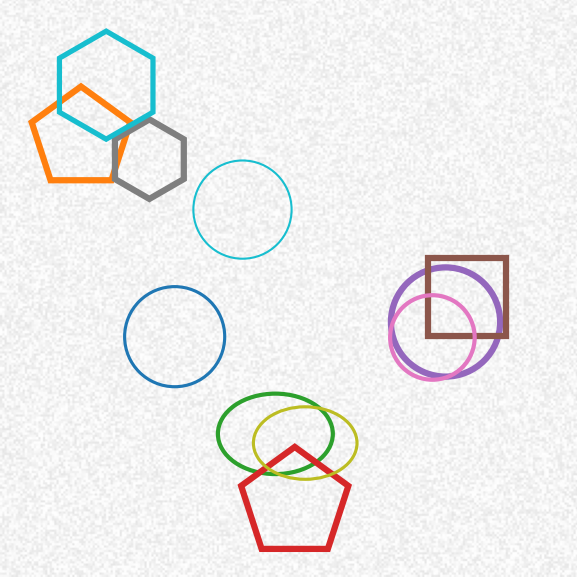[{"shape": "circle", "thickness": 1.5, "radius": 0.43, "center": [0.302, 0.416]}, {"shape": "pentagon", "thickness": 3, "radius": 0.45, "center": [0.14, 0.76]}, {"shape": "oval", "thickness": 2, "radius": 0.5, "center": [0.477, 0.248]}, {"shape": "pentagon", "thickness": 3, "radius": 0.49, "center": [0.51, 0.128]}, {"shape": "circle", "thickness": 3, "radius": 0.47, "center": [0.771, 0.442]}, {"shape": "square", "thickness": 3, "radius": 0.34, "center": [0.809, 0.485]}, {"shape": "circle", "thickness": 2, "radius": 0.37, "center": [0.749, 0.415]}, {"shape": "hexagon", "thickness": 3, "radius": 0.34, "center": [0.259, 0.724]}, {"shape": "oval", "thickness": 1.5, "radius": 0.45, "center": [0.529, 0.232]}, {"shape": "hexagon", "thickness": 2.5, "radius": 0.47, "center": [0.184, 0.852]}, {"shape": "circle", "thickness": 1, "radius": 0.43, "center": [0.42, 0.636]}]